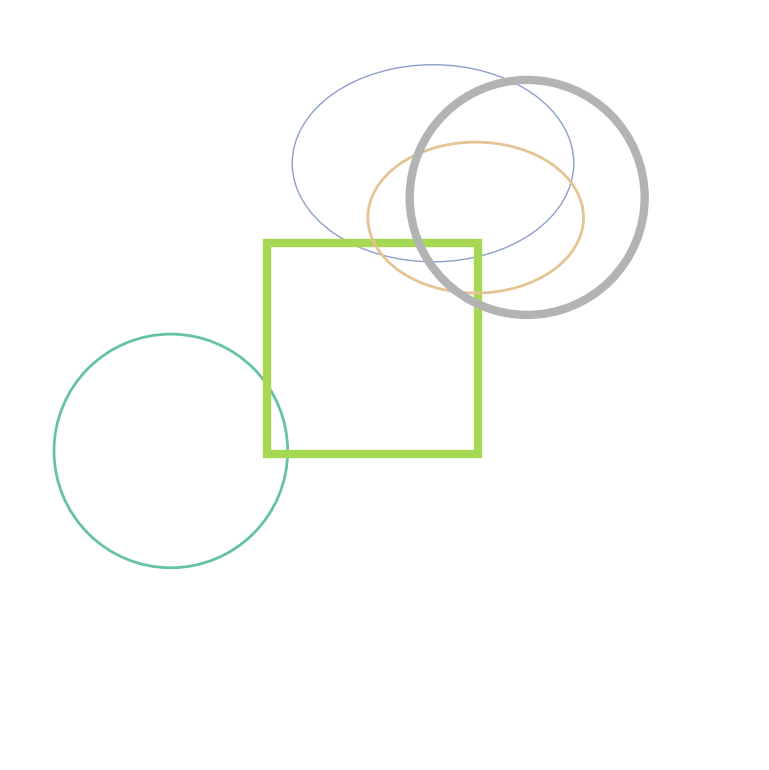[{"shape": "circle", "thickness": 1, "radius": 0.76, "center": [0.222, 0.414]}, {"shape": "oval", "thickness": 0.5, "radius": 0.91, "center": [0.562, 0.788]}, {"shape": "square", "thickness": 3, "radius": 0.68, "center": [0.484, 0.548]}, {"shape": "oval", "thickness": 1, "radius": 0.7, "center": [0.618, 0.717]}, {"shape": "circle", "thickness": 3, "radius": 0.76, "center": [0.685, 0.744]}]